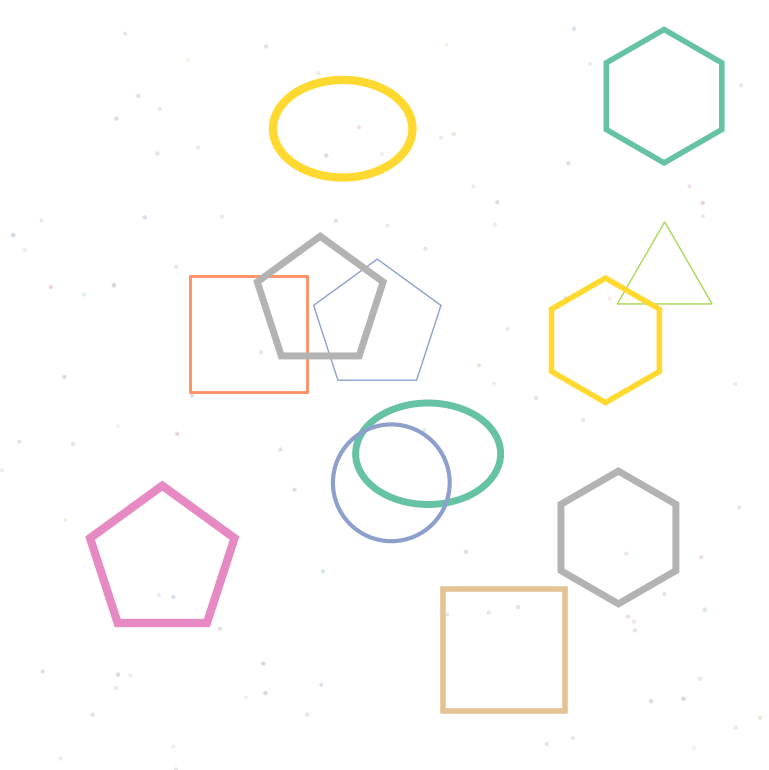[{"shape": "hexagon", "thickness": 2, "radius": 0.43, "center": [0.862, 0.875]}, {"shape": "oval", "thickness": 2.5, "radius": 0.47, "center": [0.556, 0.411]}, {"shape": "square", "thickness": 1, "radius": 0.38, "center": [0.323, 0.567]}, {"shape": "pentagon", "thickness": 0.5, "radius": 0.43, "center": [0.49, 0.577]}, {"shape": "circle", "thickness": 1.5, "radius": 0.38, "center": [0.508, 0.373]}, {"shape": "pentagon", "thickness": 3, "radius": 0.49, "center": [0.211, 0.271]}, {"shape": "triangle", "thickness": 0.5, "radius": 0.36, "center": [0.863, 0.641]}, {"shape": "oval", "thickness": 3, "radius": 0.45, "center": [0.445, 0.833]}, {"shape": "hexagon", "thickness": 2, "radius": 0.4, "center": [0.786, 0.558]}, {"shape": "square", "thickness": 2, "radius": 0.4, "center": [0.655, 0.156]}, {"shape": "hexagon", "thickness": 2.5, "radius": 0.43, "center": [0.803, 0.302]}, {"shape": "pentagon", "thickness": 2.5, "radius": 0.43, "center": [0.416, 0.607]}]